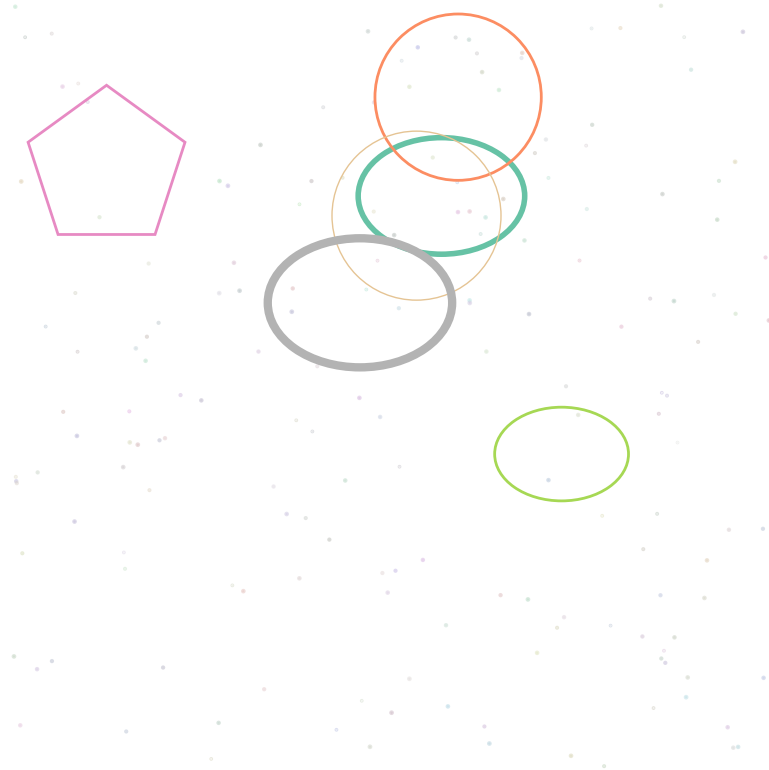[{"shape": "oval", "thickness": 2, "radius": 0.54, "center": [0.573, 0.746]}, {"shape": "circle", "thickness": 1, "radius": 0.54, "center": [0.595, 0.874]}, {"shape": "pentagon", "thickness": 1, "radius": 0.54, "center": [0.138, 0.782]}, {"shape": "oval", "thickness": 1, "radius": 0.43, "center": [0.729, 0.41]}, {"shape": "circle", "thickness": 0.5, "radius": 0.55, "center": [0.541, 0.72]}, {"shape": "oval", "thickness": 3, "radius": 0.6, "center": [0.467, 0.607]}]